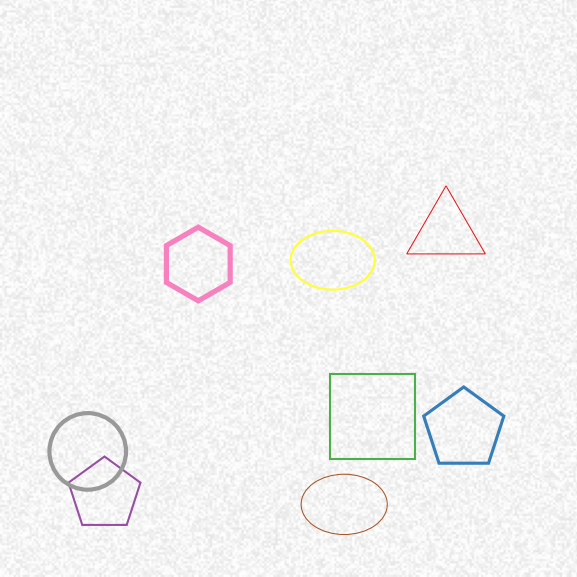[{"shape": "triangle", "thickness": 0.5, "radius": 0.39, "center": [0.772, 0.599]}, {"shape": "pentagon", "thickness": 1.5, "radius": 0.36, "center": [0.803, 0.256]}, {"shape": "square", "thickness": 1, "radius": 0.37, "center": [0.645, 0.278]}, {"shape": "pentagon", "thickness": 1, "radius": 0.33, "center": [0.181, 0.143]}, {"shape": "oval", "thickness": 1, "radius": 0.36, "center": [0.576, 0.549]}, {"shape": "oval", "thickness": 0.5, "radius": 0.37, "center": [0.596, 0.126]}, {"shape": "hexagon", "thickness": 2.5, "radius": 0.32, "center": [0.343, 0.542]}, {"shape": "circle", "thickness": 2, "radius": 0.33, "center": [0.152, 0.217]}]